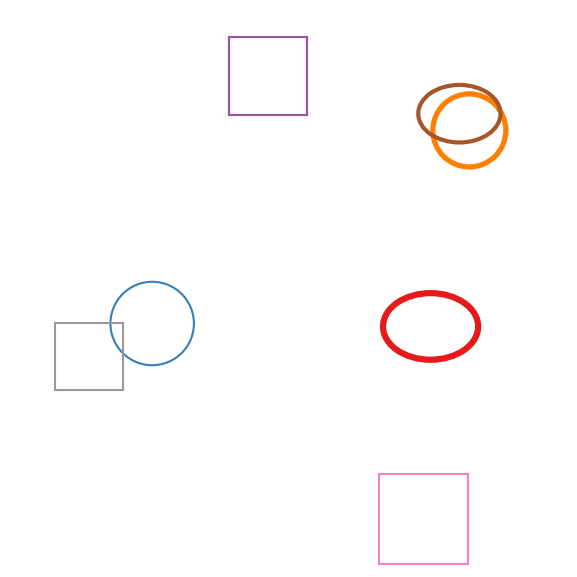[{"shape": "oval", "thickness": 3, "radius": 0.41, "center": [0.746, 0.434]}, {"shape": "circle", "thickness": 1, "radius": 0.36, "center": [0.264, 0.439]}, {"shape": "square", "thickness": 1, "radius": 0.34, "center": [0.465, 0.867]}, {"shape": "circle", "thickness": 2.5, "radius": 0.32, "center": [0.813, 0.773]}, {"shape": "oval", "thickness": 2, "radius": 0.36, "center": [0.795, 0.802]}, {"shape": "square", "thickness": 1, "radius": 0.39, "center": [0.733, 0.101]}, {"shape": "square", "thickness": 1, "radius": 0.29, "center": [0.154, 0.382]}]